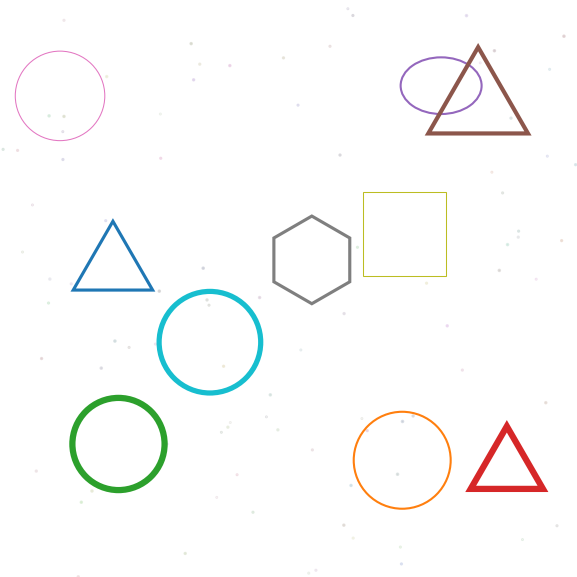[{"shape": "triangle", "thickness": 1.5, "radius": 0.4, "center": [0.196, 0.537]}, {"shape": "circle", "thickness": 1, "radius": 0.42, "center": [0.696, 0.202]}, {"shape": "circle", "thickness": 3, "radius": 0.4, "center": [0.205, 0.23]}, {"shape": "triangle", "thickness": 3, "radius": 0.36, "center": [0.878, 0.189]}, {"shape": "oval", "thickness": 1, "radius": 0.35, "center": [0.764, 0.851]}, {"shape": "triangle", "thickness": 2, "radius": 0.5, "center": [0.828, 0.818]}, {"shape": "circle", "thickness": 0.5, "radius": 0.39, "center": [0.104, 0.833]}, {"shape": "hexagon", "thickness": 1.5, "radius": 0.38, "center": [0.54, 0.549]}, {"shape": "square", "thickness": 0.5, "radius": 0.36, "center": [0.7, 0.594]}, {"shape": "circle", "thickness": 2.5, "radius": 0.44, "center": [0.363, 0.407]}]